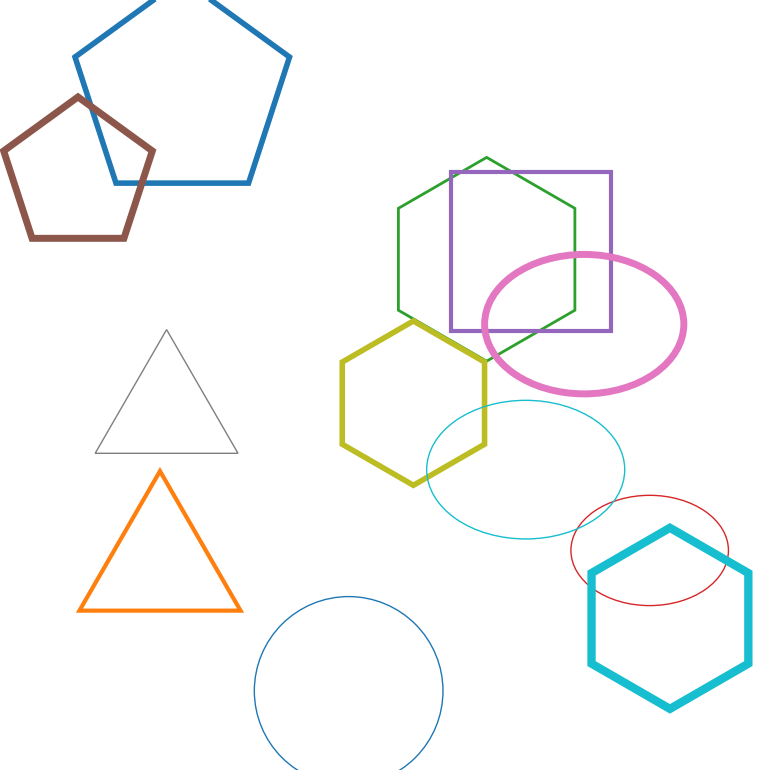[{"shape": "circle", "thickness": 0.5, "radius": 0.61, "center": [0.453, 0.103]}, {"shape": "pentagon", "thickness": 2, "radius": 0.73, "center": [0.237, 0.881]}, {"shape": "triangle", "thickness": 1.5, "radius": 0.6, "center": [0.208, 0.267]}, {"shape": "hexagon", "thickness": 1, "radius": 0.66, "center": [0.632, 0.663]}, {"shape": "oval", "thickness": 0.5, "radius": 0.51, "center": [0.844, 0.285]}, {"shape": "square", "thickness": 1.5, "radius": 0.52, "center": [0.689, 0.673]}, {"shape": "pentagon", "thickness": 2.5, "radius": 0.51, "center": [0.101, 0.773]}, {"shape": "oval", "thickness": 2.5, "radius": 0.65, "center": [0.759, 0.579]}, {"shape": "triangle", "thickness": 0.5, "radius": 0.54, "center": [0.216, 0.465]}, {"shape": "hexagon", "thickness": 2, "radius": 0.53, "center": [0.537, 0.476]}, {"shape": "oval", "thickness": 0.5, "radius": 0.64, "center": [0.683, 0.39]}, {"shape": "hexagon", "thickness": 3, "radius": 0.59, "center": [0.87, 0.197]}]